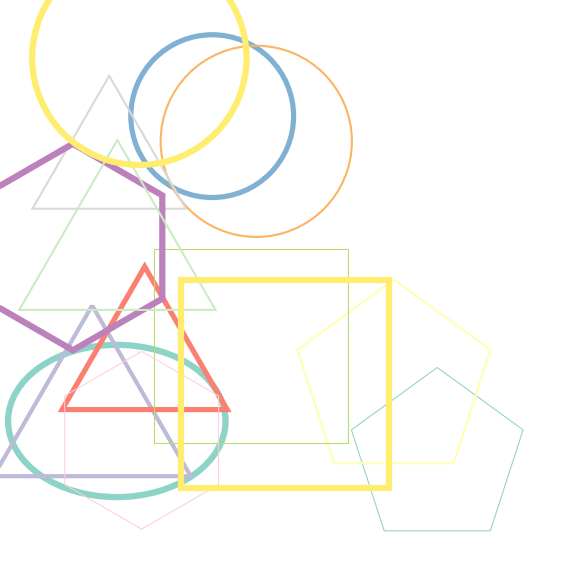[{"shape": "pentagon", "thickness": 0.5, "radius": 0.78, "center": [0.757, 0.206]}, {"shape": "oval", "thickness": 3, "radius": 0.94, "center": [0.202, 0.27]}, {"shape": "pentagon", "thickness": 1, "radius": 0.88, "center": [0.682, 0.339]}, {"shape": "triangle", "thickness": 2, "radius": 0.99, "center": [0.16, 0.273]}, {"shape": "triangle", "thickness": 2.5, "radius": 0.82, "center": [0.251, 0.372]}, {"shape": "circle", "thickness": 2.5, "radius": 0.7, "center": [0.367, 0.798]}, {"shape": "circle", "thickness": 1, "radius": 0.83, "center": [0.444, 0.754]}, {"shape": "square", "thickness": 0.5, "radius": 0.84, "center": [0.435, 0.4]}, {"shape": "hexagon", "thickness": 0.5, "radius": 0.77, "center": [0.245, 0.237]}, {"shape": "triangle", "thickness": 1, "radius": 0.77, "center": [0.189, 0.714]}, {"shape": "hexagon", "thickness": 3, "radius": 0.89, "center": [0.126, 0.571]}, {"shape": "triangle", "thickness": 1, "radius": 0.98, "center": [0.203, 0.561]}, {"shape": "circle", "thickness": 3, "radius": 0.93, "center": [0.241, 0.899]}, {"shape": "square", "thickness": 3, "radius": 0.9, "center": [0.493, 0.334]}]